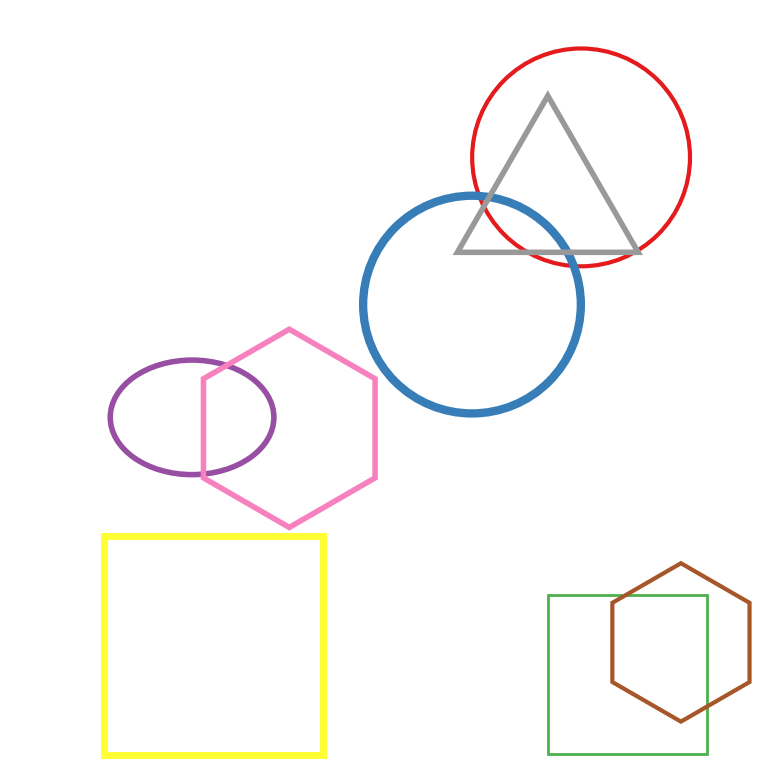[{"shape": "circle", "thickness": 1.5, "radius": 0.71, "center": [0.755, 0.796]}, {"shape": "circle", "thickness": 3, "radius": 0.71, "center": [0.613, 0.604]}, {"shape": "square", "thickness": 1, "radius": 0.52, "center": [0.815, 0.124]}, {"shape": "oval", "thickness": 2, "radius": 0.53, "center": [0.249, 0.458]}, {"shape": "square", "thickness": 2.5, "radius": 0.71, "center": [0.278, 0.162]}, {"shape": "hexagon", "thickness": 1.5, "radius": 0.51, "center": [0.884, 0.166]}, {"shape": "hexagon", "thickness": 2, "radius": 0.64, "center": [0.376, 0.444]}, {"shape": "triangle", "thickness": 2, "radius": 0.68, "center": [0.711, 0.74]}]